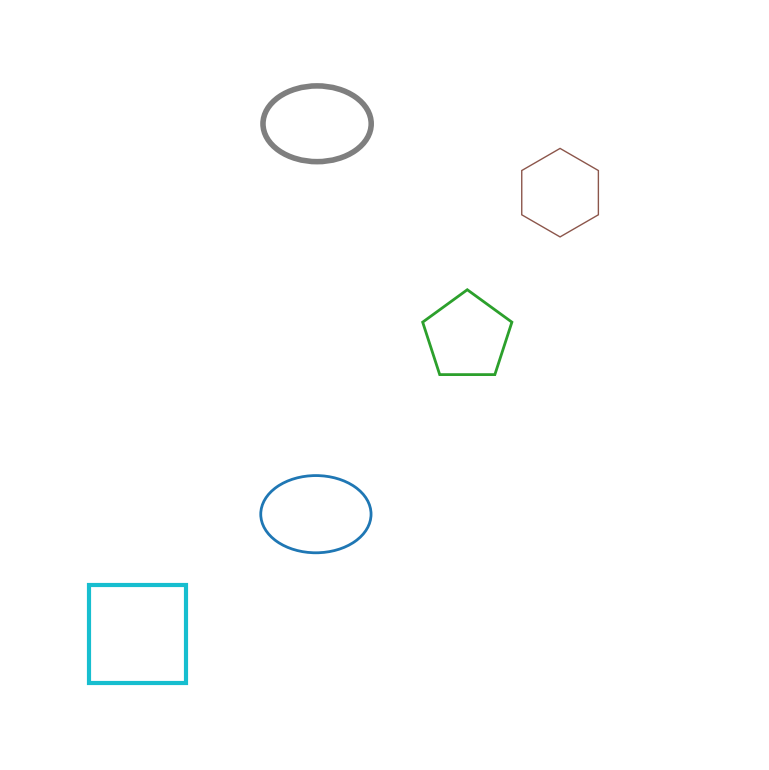[{"shape": "oval", "thickness": 1, "radius": 0.36, "center": [0.41, 0.332]}, {"shape": "pentagon", "thickness": 1, "radius": 0.3, "center": [0.607, 0.563]}, {"shape": "hexagon", "thickness": 0.5, "radius": 0.29, "center": [0.727, 0.75]}, {"shape": "oval", "thickness": 2, "radius": 0.35, "center": [0.412, 0.839]}, {"shape": "square", "thickness": 1.5, "radius": 0.32, "center": [0.179, 0.177]}]